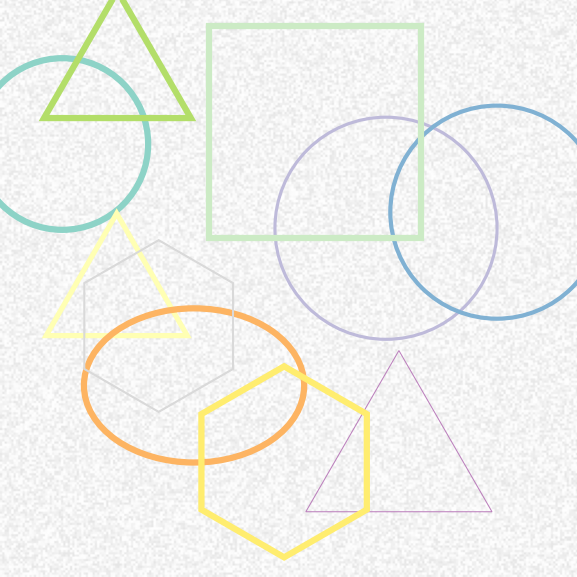[{"shape": "circle", "thickness": 3, "radius": 0.74, "center": [0.108, 0.75]}, {"shape": "triangle", "thickness": 2.5, "radius": 0.71, "center": [0.202, 0.489]}, {"shape": "circle", "thickness": 1.5, "radius": 0.96, "center": [0.668, 0.604]}, {"shape": "circle", "thickness": 2, "radius": 0.92, "center": [0.86, 0.632]}, {"shape": "oval", "thickness": 3, "radius": 0.95, "center": [0.336, 0.332]}, {"shape": "triangle", "thickness": 3, "radius": 0.73, "center": [0.203, 0.868]}, {"shape": "hexagon", "thickness": 1, "radius": 0.74, "center": [0.275, 0.435]}, {"shape": "triangle", "thickness": 0.5, "radius": 0.93, "center": [0.691, 0.206]}, {"shape": "square", "thickness": 3, "radius": 0.92, "center": [0.545, 0.771]}, {"shape": "hexagon", "thickness": 3, "radius": 0.83, "center": [0.492, 0.199]}]